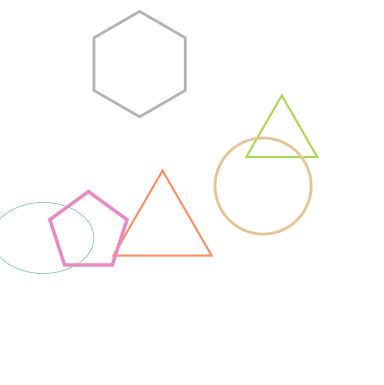[{"shape": "oval", "thickness": 0.5, "radius": 0.66, "center": [0.112, 0.382]}, {"shape": "triangle", "thickness": 1.5, "radius": 0.74, "center": [0.422, 0.41]}, {"shape": "pentagon", "thickness": 2.5, "radius": 0.53, "center": [0.23, 0.397]}, {"shape": "triangle", "thickness": 1.5, "radius": 0.53, "center": [0.732, 0.645]}, {"shape": "circle", "thickness": 2, "radius": 0.62, "center": [0.683, 0.517]}, {"shape": "hexagon", "thickness": 2, "radius": 0.68, "center": [0.363, 0.833]}]